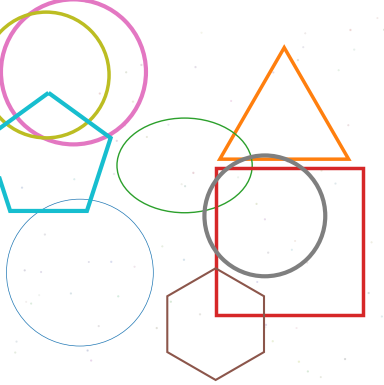[{"shape": "circle", "thickness": 0.5, "radius": 0.95, "center": [0.208, 0.292]}, {"shape": "triangle", "thickness": 2.5, "radius": 0.97, "center": [0.738, 0.683]}, {"shape": "oval", "thickness": 1, "radius": 0.88, "center": [0.479, 0.57]}, {"shape": "square", "thickness": 2.5, "radius": 0.96, "center": [0.752, 0.374]}, {"shape": "hexagon", "thickness": 1.5, "radius": 0.73, "center": [0.56, 0.158]}, {"shape": "circle", "thickness": 3, "radius": 0.94, "center": [0.191, 0.813]}, {"shape": "circle", "thickness": 3, "radius": 0.78, "center": [0.688, 0.439]}, {"shape": "circle", "thickness": 2.5, "radius": 0.82, "center": [0.12, 0.805]}, {"shape": "pentagon", "thickness": 3, "radius": 0.85, "center": [0.126, 0.589]}]